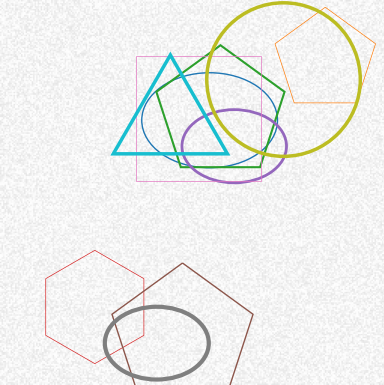[{"shape": "oval", "thickness": 1, "radius": 0.88, "center": [0.544, 0.688]}, {"shape": "pentagon", "thickness": 0.5, "radius": 0.69, "center": [0.845, 0.844]}, {"shape": "pentagon", "thickness": 1.5, "radius": 0.88, "center": [0.573, 0.707]}, {"shape": "hexagon", "thickness": 0.5, "radius": 0.74, "center": [0.246, 0.203]}, {"shape": "oval", "thickness": 2, "radius": 0.68, "center": [0.608, 0.62]}, {"shape": "pentagon", "thickness": 1, "radius": 0.96, "center": [0.474, 0.124]}, {"shape": "square", "thickness": 0.5, "radius": 0.81, "center": [0.517, 0.693]}, {"shape": "oval", "thickness": 3, "radius": 0.68, "center": [0.407, 0.109]}, {"shape": "circle", "thickness": 2.5, "radius": 1.0, "center": [0.736, 0.793]}, {"shape": "triangle", "thickness": 2.5, "radius": 0.86, "center": [0.442, 0.686]}]